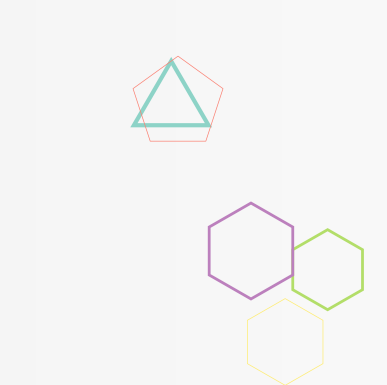[{"shape": "triangle", "thickness": 3, "radius": 0.56, "center": [0.442, 0.73]}, {"shape": "pentagon", "thickness": 0.5, "radius": 0.61, "center": [0.459, 0.732]}, {"shape": "hexagon", "thickness": 2, "radius": 0.52, "center": [0.845, 0.299]}, {"shape": "hexagon", "thickness": 2, "radius": 0.62, "center": [0.648, 0.348]}, {"shape": "hexagon", "thickness": 0.5, "radius": 0.56, "center": [0.736, 0.112]}]